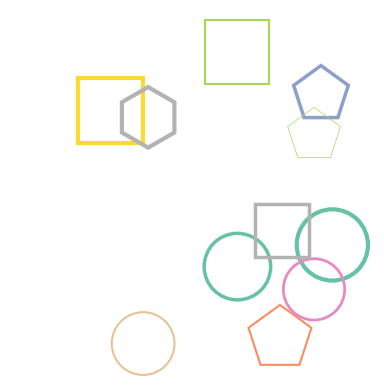[{"shape": "circle", "thickness": 3, "radius": 0.46, "center": [0.863, 0.364]}, {"shape": "circle", "thickness": 2.5, "radius": 0.43, "center": [0.617, 0.308]}, {"shape": "pentagon", "thickness": 1.5, "radius": 0.43, "center": [0.727, 0.122]}, {"shape": "pentagon", "thickness": 2.5, "radius": 0.37, "center": [0.834, 0.755]}, {"shape": "circle", "thickness": 2, "radius": 0.4, "center": [0.816, 0.248]}, {"shape": "square", "thickness": 1.5, "radius": 0.41, "center": [0.615, 0.865]}, {"shape": "pentagon", "thickness": 0.5, "radius": 0.36, "center": [0.816, 0.649]}, {"shape": "square", "thickness": 3, "radius": 0.42, "center": [0.287, 0.713]}, {"shape": "circle", "thickness": 1.5, "radius": 0.41, "center": [0.372, 0.108]}, {"shape": "hexagon", "thickness": 3, "radius": 0.39, "center": [0.385, 0.695]}, {"shape": "square", "thickness": 2.5, "radius": 0.35, "center": [0.733, 0.401]}]